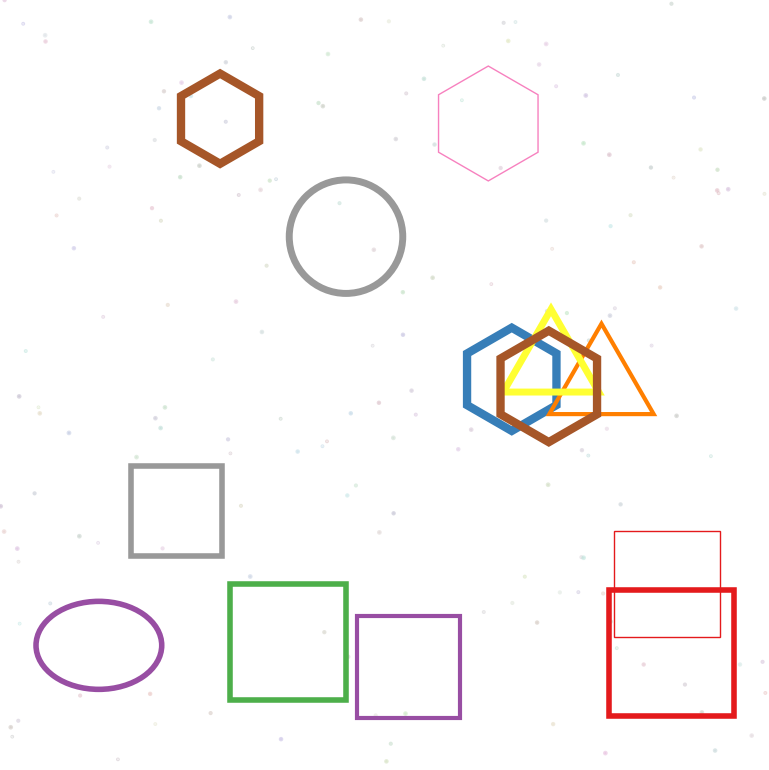[{"shape": "square", "thickness": 2, "radius": 0.41, "center": [0.872, 0.152]}, {"shape": "square", "thickness": 0.5, "radius": 0.34, "center": [0.866, 0.241]}, {"shape": "hexagon", "thickness": 3, "radius": 0.34, "center": [0.665, 0.507]}, {"shape": "square", "thickness": 2, "radius": 0.38, "center": [0.374, 0.167]}, {"shape": "oval", "thickness": 2, "radius": 0.41, "center": [0.128, 0.162]}, {"shape": "square", "thickness": 1.5, "radius": 0.33, "center": [0.53, 0.134]}, {"shape": "triangle", "thickness": 1.5, "radius": 0.39, "center": [0.781, 0.501]}, {"shape": "triangle", "thickness": 2.5, "radius": 0.36, "center": [0.716, 0.527]}, {"shape": "hexagon", "thickness": 3, "radius": 0.36, "center": [0.713, 0.498]}, {"shape": "hexagon", "thickness": 3, "radius": 0.29, "center": [0.286, 0.846]}, {"shape": "hexagon", "thickness": 0.5, "radius": 0.37, "center": [0.634, 0.84]}, {"shape": "square", "thickness": 2, "radius": 0.29, "center": [0.229, 0.336]}, {"shape": "circle", "thickness": 2.5, "radius": 0.37, "center": [0.449, 0.693]}]